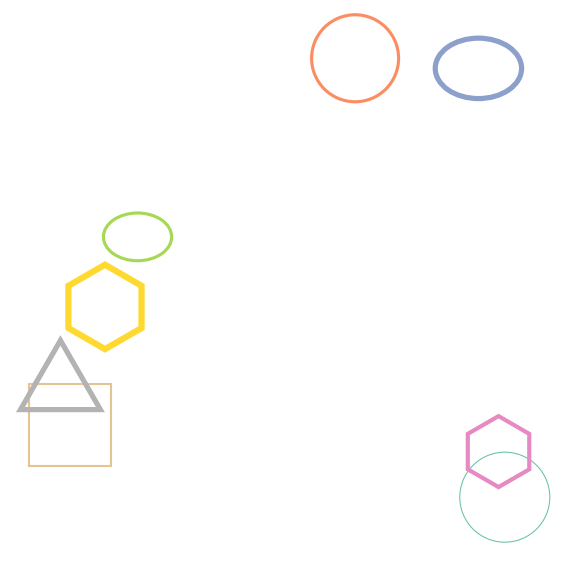[{"shape": "circle", "thickness": 0.5, "radius": 0.39, "center": [0.874, 0.138]}, {"shape": "circle", "thickness": 1.5, "radius": 0.38, "center": [0.615, 0.898]}, {"shape": "oval", "thickness": 2.5, "radius": 0.37, "center": [0.828, 0.881]}, {"shape": "hexagon", "thickness": 2, "radius": 0.31, "center": [0.863, 0.217]}, {"shape": "oval", "thickness": 1.5, "radius": 0.3, "center": [0.238, 0.589]}, {"shape": "hexagon", "thickness": 3, "radius": 0.37, "center": [0.182, 0.468]}, {"shape": "square", "thickness": 1, "radius": 0.36, "center": [0.121, 0.263]}, {"shape": "triangle", "thickness": 2.5, "radius": 0.4, "center": [0.105, 0.33]}]